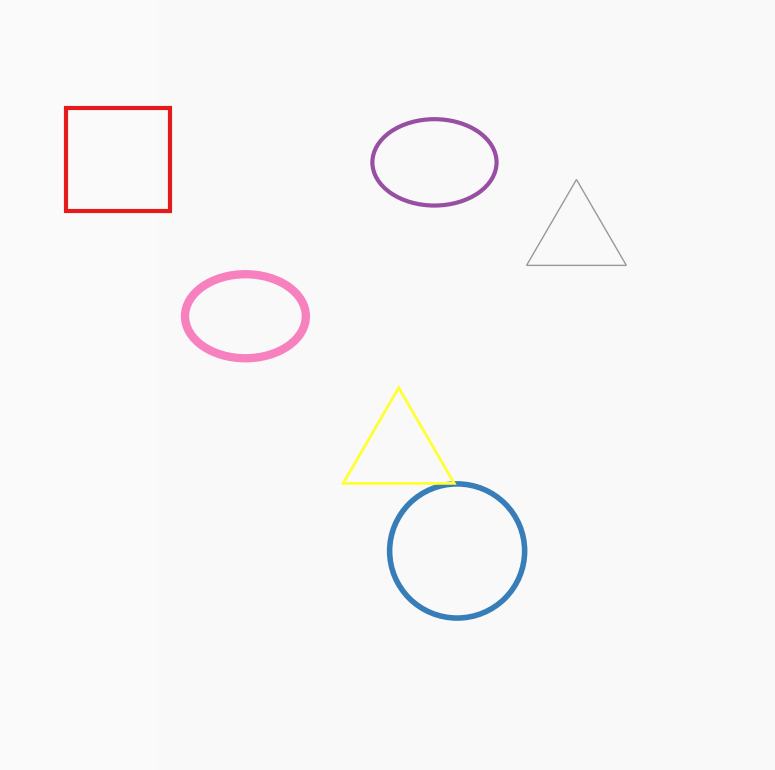[{"shape": "square", "thickness": 1.5, "radius": 0.34, "center": [0.152, 0.792]}, {"shape": "circle", "thickness": 2, "radius": 0.44, "center": [0.59, 0.284]}, {"shape": "oval", "thickness": 1.5, "radius": 0.4, "center": [0.561, 0.789]}, {"shape": "triangle", "thickness": 1, "radius": 0.41, "center": [0.514, 0.414]}, {"shape": "oval", "thickness": 3, "radius": 0.39, "center": [0.317, 0.589]}, {"shape": "triangle", "thickness": 0.5, "radius": 0.37, "center": [0.744, 0.693]}]